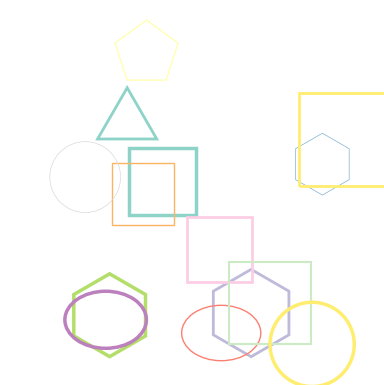[{"shape": "square", "thickness": 2.5, "radius": 0.44, "center": [0.423, 0.529]}, {"shape": "triangle", "thickness": 2, "radius": 0.44, "center": [0.33, 0.683]}, {"shape": "pentagon", "thickness": 1, "radius": 0.43, "center": [0.381, 0.862]}, {"shape": "hexagon", "thickness": 2, "radius": 0.57, "center": [0.652, 0.187]}, {"shape": "oval", "thickness": 1, "radius": 0.51, "center": [0.575, 0.135]}, {"shape": "hexagon", "thickness": 0.5, "radius": 0.4, "center": [0.837, 0.574]}, {"shape": "square", "thickness": 1, "radius": 0.4, "center": [0.37, 0.495]}, {"shape": "hexagon", "thickness": 2.5, "radius": 0.54, "center": [0.285, 0.181]}, {"shape": "square", "thickness": 2, "radius": 0.42, "center": [0.57, 0.351]}, {"shape": "circle", "thickness": 0.5, "radius": 0.46, "center": [0.221, 0.54]}, {"shape": "oval", "thickness": 2.5, "radius": 0.53, "center": [0.274, 0.169]}, {"shape": "square", "thickness": 1.5, "radius": 0.53, "center": [0.7, 0.213]}, {"shape": "circle", "thickness": 2.5, "radius": 0.55, "center": [0.811, 0.105]}, {"shape": "square", "thickness": 2, "radius": 0.6, "center": [0.897, 0.637]}]